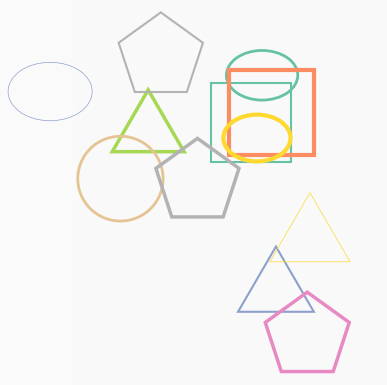[{"shape": "oval", "thickness": 2, "radius": 0.46, "center": [0.676, 0.804]}, {"shape": "square", "thickness": 1.5, "radius": 0.52, "center": [0.647, 0.682]}, {"shape": "square", "thickness": 3, "radius": 0.55, "center": [0.701, 0.707]}, {"shape": "triangle", "thickness": 1.5, "radius": 0.56, "center": [0.712, 0.247]}, {"shape": "oval", "thickness": 0.5, "radius": 0.54, "center": [0.129, 0.762]}, {"shape": "pentagon", "thickness": 2.5, "radius": 0.57, "center": [0.793, 0.127]}, {"shape": "triangle", "thickness": 2.5, "radius": 0.53, "center": [0.382, 0.66]}, {"shape": "triangle", "thickness": 0.5, "radius": 0.6, "center": [0.8, 0.38]}, {"shape": "oval", "thickness": 3, "radius": 0.43, "center": [0.663, 0.642]}, {"shape": "circle", "thickness": 2, "radius": 0.55, "center": [0.311, 0.536]}, {"shape": "pentagon", "thickness": 1.5, "radius": 0.57, "center": [0.415, 0.854]}, {"shape": "pentagon", "thickness": 2.5, "radius": 0.56, "center": [0.51, 0.528]}]